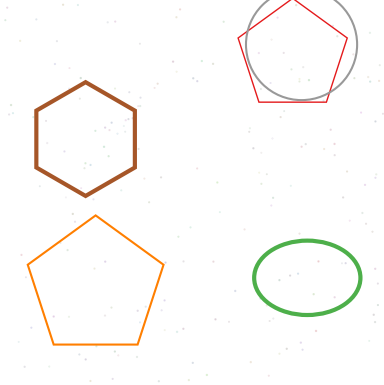[{"shape": "pentagon", "thickness": 1, "radius": 0.75, "center": [0.76, 0.855]}, {"shape": "oval", "thickness": 3, "radius": 0.69, "center": [0.798, 0.278]}, {"shape": "pentagon", "thickness": 1.5, "radius": 0.93, "center": [0.248, 0.255]}, {"shape": "hexagon", "thickness": 3, "radius": 0.74, "center": [0.222, 0.639]}, {"shape": "circle", "thickness": 1.5, "radius": 0.72, "center": [0.783, 0.884]}]